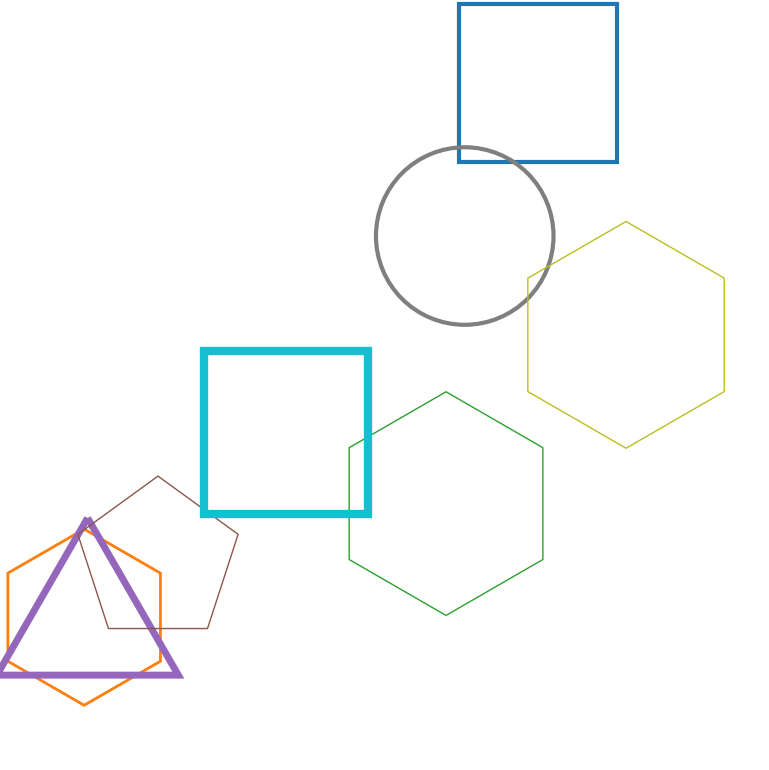[{"shape": "square", "thickness": 1.5, "radius": 0.51, "center": [0.699, 0.892]}, {"shape": "hexagon", "thickness": 1, "radius": 0.57, "center": [0.109, 0.198]}, {"shape": "hexagon", "thickness": 0.5, "radius": 0.73, "center": [0.579, 0.346]}, {"shape": "triangle", "thickness": 2.5, "radius": 0.68, "center": [0.114, 0.191]}, {"shape": "pentagon", "thickness": 0.5, "radius": 0.55, "center": [0.205, 0.272]}, {"shape": "circle", "thickness": 1.5, "radius": 0.58, "center": [0.604, 0.693]}, {"shape": "hexagon", "thickness": 0.5, "radius": 0.74, "center": [0.813, 0.565]}, {"shape": "square", "thickness": 3, "radius": 0.53, "center": [0.372, 0.438]}]